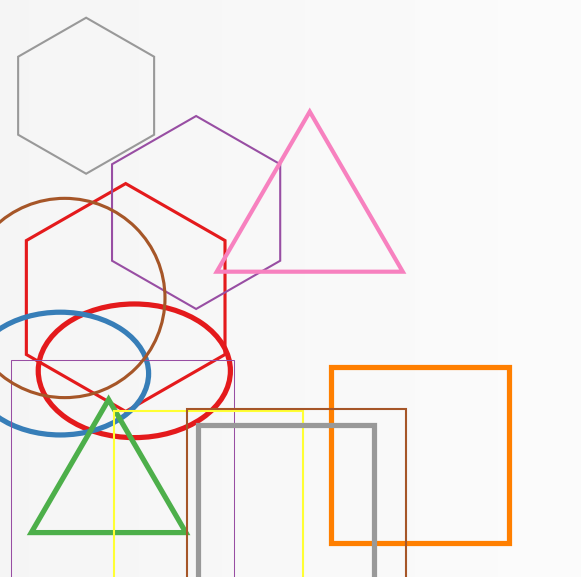[{"shape": "oval", "thickness": 2.5, "radius": 0.83, "center": [0.231, 0.357]}, {"shape": "hexagon", "thickness": 1.5, "radius": 0.99, "center": [0.216, 0.484]}, {"shape": "oval", "thickness": 2.5, "radius": 0.76, "center": [0.104, 0.352]}, {"shape": "triangle", "thickness": 2.5, "radius": 0.77, "center": [0.187, 0.154]}, {"shape": "hexagon", "thickness": 1, "radius": 0.84, "center": [0.337, 0.631]}, {"shape": "square", "thickness": 0.5, "radius": 0.96, "center": [0.211, 0.183]}, {"shape": "square", "thickness": 2.5, "radius": 0.76, "center": [0.723, 0.211]}, {"shape": "square", "thickness": 1, "radius": 0.81, "center": [0.359, 0.126]}, {"shape": "square", "thickness": 1, "radius": 0.94, "center": [0.51, 0.102]}, {"shape": "circle", "thickness": 1.5, "radius": 0.86, "center": [0.111, 0.483]}, {"shape": "triangle", "thickness": 2, "radius": 0.92, "center": [0.533, 0.621]}, {"shape": "hexagon", "thickness": 1, "radius": 0.68, "center": [0.148, 0.833]}, {"shape": "square", "thickness": 2.5, "radius": 0.75, "center": [0.492, 0.113]}]